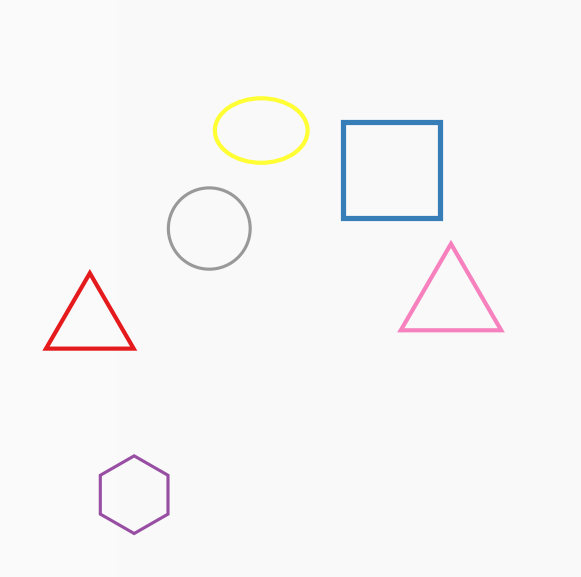[{"shape": "triangle", "thickness": 2, "radius": 0.44, "center": [0.155, 0.439]}, {"shape": "square", "thickness": 2.5, "radius": 0.42, "center": [0.673, 0.705]}, {"shape": "hexagon", "thickness": 1.5, "radius": 0.34, "center": [0.231, 0.143]}, {"shape": "oval", "thickness": 2, "radius": 0.4, "center": [0.449, 0.773]}, {"shape": "triangle", "thickness": 2, "radius": 0.5, "center": [0.776, 0.477]}, {"shape": "circle", "thickness": 1.5, "radius": 0.35, "center": [0.36, 0.603]}]